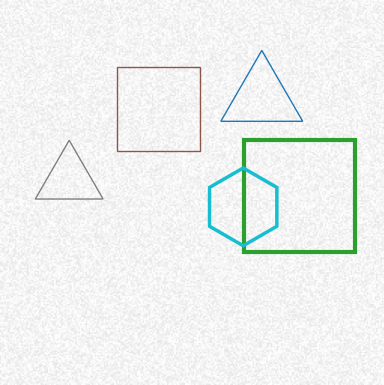[{"shape": "triangle", "thickness": 1, "radius": 0.61, "center": [0.68, 0.746]}, {"shape": "square", "thickness": 3, "radius": 0.73, "center": [0.778, 0.491]}, {"shape": "square", "thickness": 1, "radius": 0.54, "center": [0.412, 0.717]}, {"shape": "triangle", "thickness": 1, "radius": 0.51, "center": [0.18, 0.534]}, {"shape": "hexagon", "thickness": 2.5, "radius": 0.5, "center": [0.632, 0.463]}]